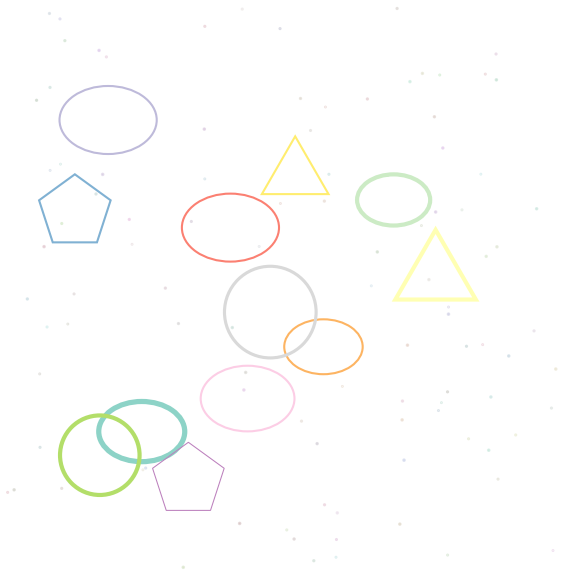[{"shape": "oval", "thickness": 2.5, "radius": 0.37, "center": [0.245, 0.252]}, {"shape": "triangle", "thickness": 2, "radius": 0.4, "center": [0.754, 0.521]}, {"shape": "oval", "thickness": 1, "radius": 0.42, "center": [0.187, 0.791]}, {"shape": "oval", "thickness": 1, "radius": 0.42, "center": [0.399, 0.605]}, {"shape": "pentagon", "thickness": 1, "radius": 0.33, "center": [0.13, 0.632]}, {"shape": "oval", "thickness": 1, "radius": 0.34, "center": [0.56, 0.399]}, {"shape": "circle", "thickness": 2, "radius": 0.34, "center": [0.173, 0.211]}, {"shape": "oval", "thickness": 1, "radius": 0.41, "center": [0.429, 0.309]}, {"shape": "circle", "thickness": 1.5, "radius": 0.4, "center": [0.468, 0.459]}, {"shape": "pentagon", "thickness": 0.5, "radius": 0.33, "center": [0.326, 0.168]}, {"shape": "oval", "thickness": 2, "radius": 0.32, "center": [0.682, 0.653]}, {"shape": "triangle", "thickness": 1, "radius": 0.33, "center": [0.511, 0.696]}]